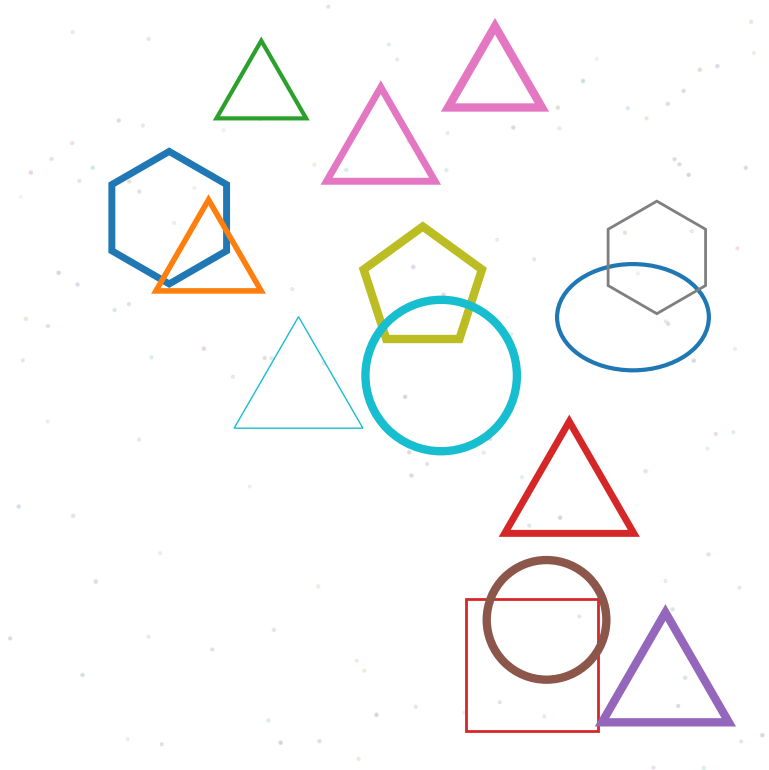[{"shape": "hexagon", "thickness": 2.5, "radius": 0.43, "center": [0.22, 0.717]}, {"shape": "oval", "thickness": 1.5, "radius": 0.49, "center": [0.822, 0.588]}, {"shape": "triangle", "thickness": 2, "radius": 0.39, "center": [0.271, 0.662]}, {"shape": "triangle", "thickness": 1.5, "radius": 0.34, "center": [0.339, 0.88]}, {"shape": "square", "thickness": 1, "radius": 0.43, "center": [0.691, 0.136]}, {"shape": "triangle", "thickness": 2.5, "radius": 0.48, "center": [0.739, 0.356]}, {"shape": "triangle", "thickness": 3, "radius": 0.48, "center": [0.864, 0.109]}, {"shape": "circle", "thickness": 3, "radius": 0.39, "center": [0.71, 0.195]}, {"shape": "triangle", "thickness": 2.5, "radius": 0.41, "center": [0.495, 0.805]}, {"shape": "triangle", "thickness": 3, "radius": 0.35, "center": [0.643, 0.896]}, {"shape": "hexagon", "thickness": 1, "radius": 0.37, "center": [0.853, 0.666]}, {"shape": "pentagon", "thickness": 3, "radius": 0.4, "center": [0.549, 0.625]}, {"shape": "triangle", "thickness": 0.5, "radius": 0.48, "center": [0.388, 0.492]}, {"shape": "circle", "thickness": 3, "radius": 0.49, "center": [0.573, 0.512]}]